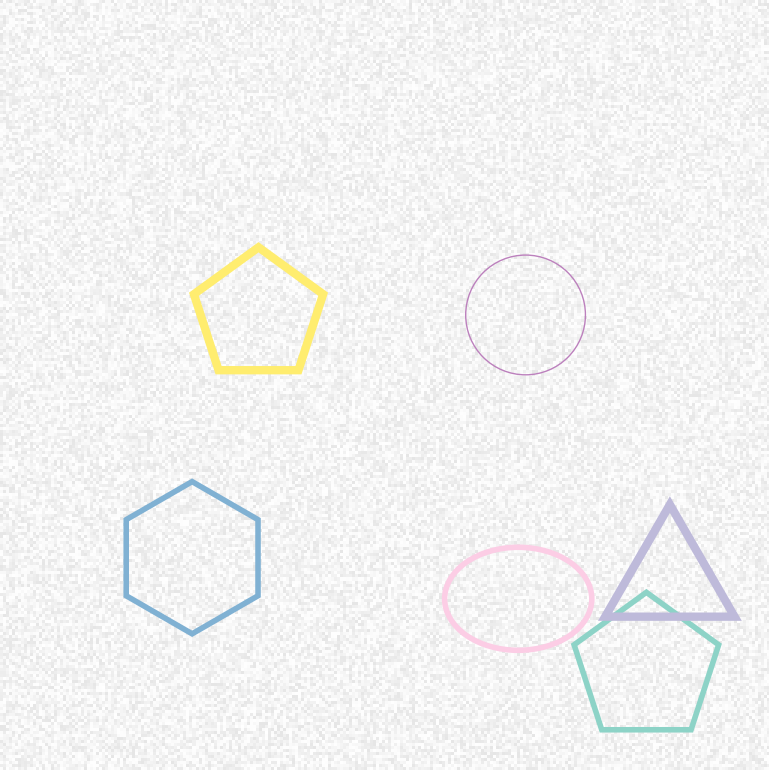[{"shape": "pentagon", "thickness": 2, "radius": 0.49, "center": [0.839, 0.132]}, {"shape": "triangle", "thickness": 3, "radius": 0.49, "center": [0.87, 0.248]}, {"shape": "hexagon", "thickness": 2, "radius": 0.49, "center": [0.25, 0.276]}, {"shape": "oval", "thickness": 2, "radius": 0.48, "center": [0.673, 0.222]}, {"shape": "circle", "thickness": 0.5, "radius": 0.39, "center": [0.683, 0.591]}, {"shape": "pentagon", "thickness": 3, "radius": 0.44, "center": [0.336, 0.591]}]